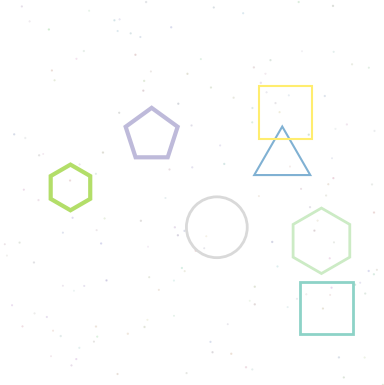[{"shape": "square", "thickness": 2, "radius": 0.34, "center": [0.848, 0.199]}, {"shape": "pentagon", "thickness": 3, "radius": 0.36, "center": [0.394, 0.649]}, {"shape": "triangle", "thickness": 1.5, "radius": 0.42, "center": [0.733, 0.587]}, {"shape": "hexagon", "thickness": 3, "radius": 0.3, "center": [0.183, 0.513]}, {"shape": "circle", "thickness": 2, "radius": 0.39, "center": [0.563, 0.41]}, {"shape": "hexagon", "thickness": 2, "radius": 0.42, "center": [0.835, 0.375]}, {"shape": "square", "thickness": 1.5, "radius": 0.34, "center": [0.742, 0.708]}]